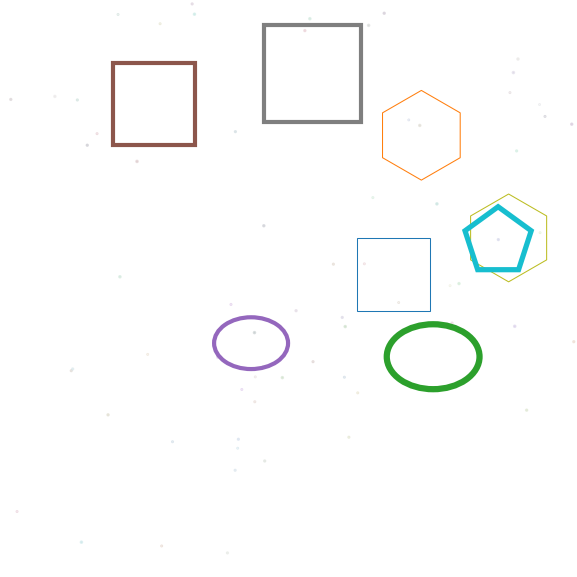[{"shape": "square", "thickness": 0.5, "radius": 0.31, "center": [0.682, 0.524]}, {"shape": "hexagon", "thickness": 0.5, "radius": 0.39, "center": [0.73, 0.765]}, {"shape": "oval", "thickness": 3, "radius": 0.4, "center": [0.75, 0.381]}, {"shape": "oval", "thickness": 2, "radius": 0.32, "center": [0.435, 0.405]}, {"shape": "square", "thickness": 2, "radius": 0.35, "center": [0.267, 0.819]}, {"shape": "square", "thickness": 2, "radius": 0.42, "center": [0.541, 0.872]}, {"shape": "hexagon", "thickness": 0.5, "radius": 0.38, "center": [0.881, 0.587]}, {"shape": "pentagon", "thickness": 2.5, "radius": 0.3, "center": [0.863, 0.581]}]